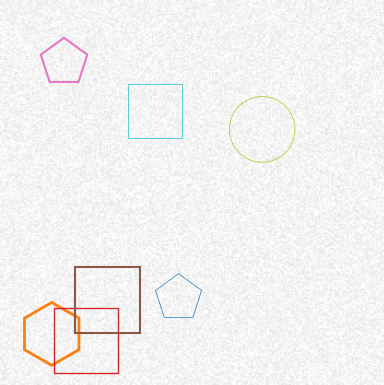[{"shape": "pentagon", "thickness": 0.5, "radius": 0.31, "center": [0.464, 0.226]}, {"shape": "hexagon", "thickness": 2, "radius": 0.41, "center": [0.134, 0.133]}, {"shape": "square", "thickness": 1, "radius": 0.42, "center": [0.223, 0.116]}, {"shape": "square", "thickness": 1.5, "radius": 0.42, "center": [0.279, 0.221]}, {"shape": "pentagon", "thickness": 1.5, "radius": 0.32, "center": [0.166, 0.838]}, {"shape": "circle", "thickness": 0.5, "radius": 0.43, "center": [0.681, 0.664]}, {"shape": "square", "thickness": 0.5, "radius": 0.35, "center": [0.402, 0.712]}]